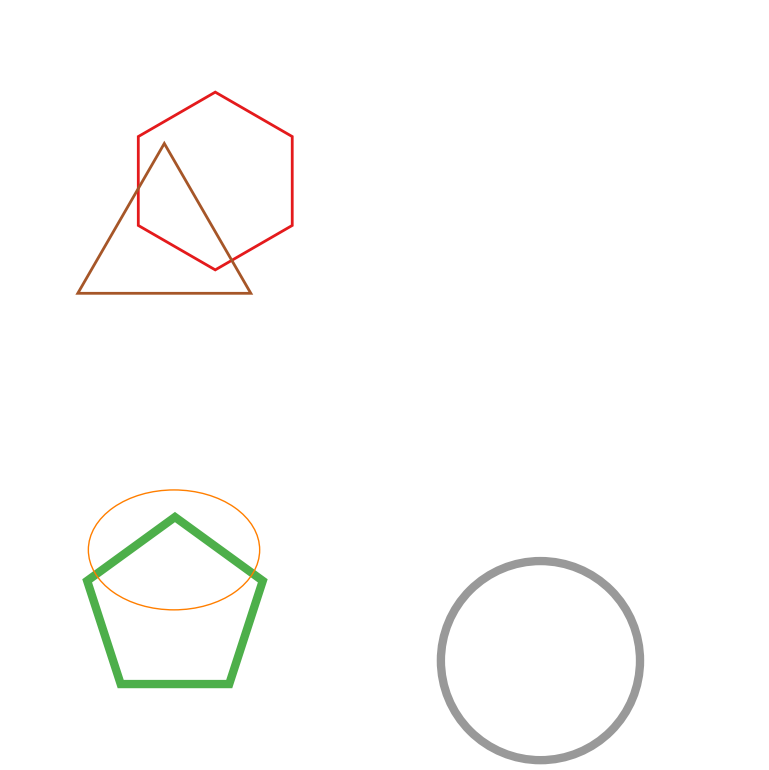[{"shape": "hexagon", "thickness": 1, "radius": 0.58, "center": [0.28, 0.765]}, {"shape": "pentagon", "thickness": 3, "radius": 0.6, "center": [0.227, 0.209]}, {"shape": "oval", "thickness": 0.5, "radius": 0.56, "center": [0.226, 0.286]}, {"shape": "triangle", "thickness": 1, "radius": 0.65, "center": [0.213, 0.684]}, {"shape": "circle", "thickness": 3, "radius": 0.65, "center": [0.702, 0.142]}]